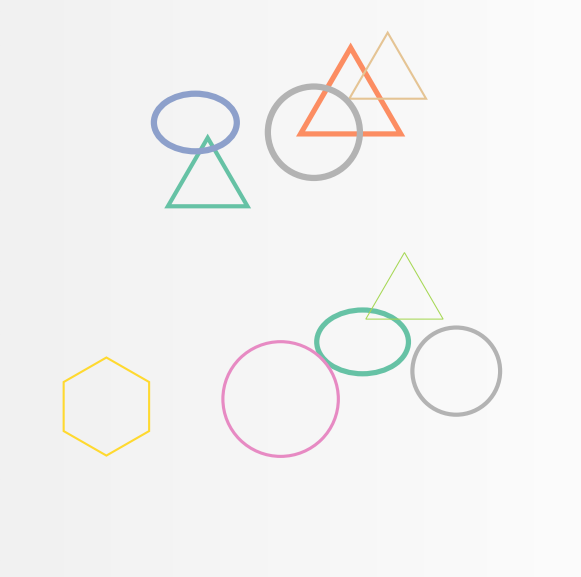[{"shape": "triangle", "thickness": 2, "radius": 0.4, "center": [0.357, 0.681]}, {"shape": "oval", "thickness": 2.5, "radius": 0.39, "center": [0.624, 0.407]}, {"shape": "triangle", "thickness": 2.5, "radius": 0.5, "center": [0.603, 0.817]}, {"shape": "oval", "thickness": 3, "radius": 0.36, "center": [0.336, 0.787]}, {"shape": "circle", "thickness": 1.5, "radius": 0.5, "center": [0.483, 0.308]}, {"shape": "triangle", "thickness": 0.5, "radius": 0.38, "center": [0.696, 0.485]}, {"shape": "hexagon", "thickness": 1, "radius": 0.42, "center": [0.183, 0.295]}, {"shape": "triangle", "thickness": 1, "radius": 0.38, "center": [0.667, 0.866]}, {"shape": "circle", "thickness": 2, "radius": 0.38, "center": [0.785, 0.357]}, {"shape": "circle", "thickness": 3, "radius": 0.4, "center": [0.54, 0.77]}]